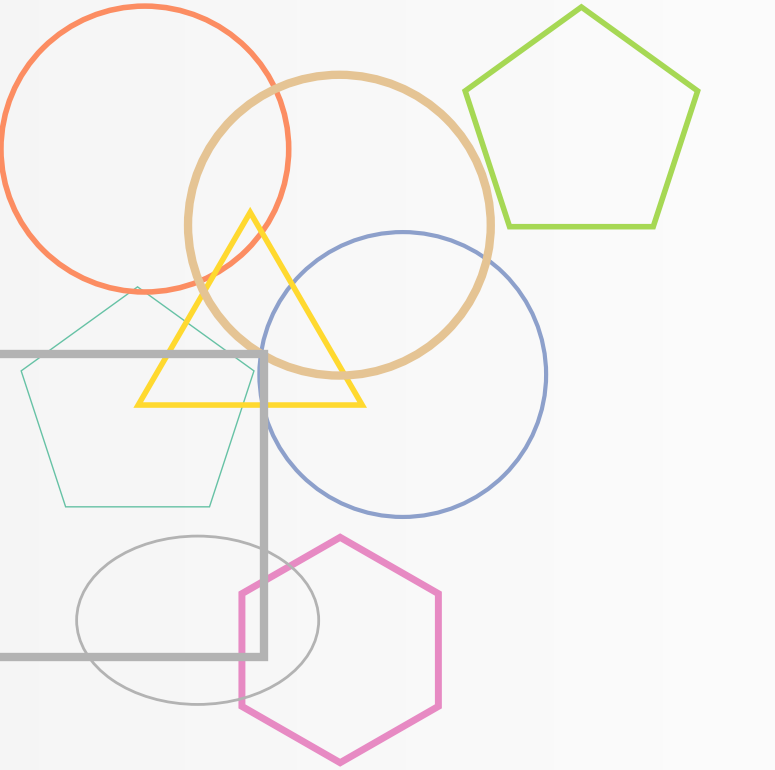[{"shape": "pentagon", "thickness": 0.5, "radius": 0.79, "center": [0.178, 0.47]}, {"shape": "circle", "thickness": 2, "radius": 0.93, "center": [0.187, 0.806]}, {"shape": "circle", "thickness": 1.5, "radius": 0.92, "center": [0.52, 0.514]}, {"shape": "hexagon", "thickness": 2.5, "radius": 0.73, "center": [0.439, 0.156]}, {"shape": "pentagon", "thickness": 2, "radius": 0.79, "center": [0.75, 0.833]}, {"shape": "triangle", "thickness": 2, "radius": 0.83, "center": [0.323, 0.557]}, {"shape": "circle", "thickness": 3, "radius": 0.98, "center": [0.438, 0.708]}, {"shape": "oval", "thickness": 1, "radius": 0.78, "center": [0.255, 0.194]}, {"shape": "square", "thickness": 3, "radius": 0.98, "center": [0.143, 0.343]}]